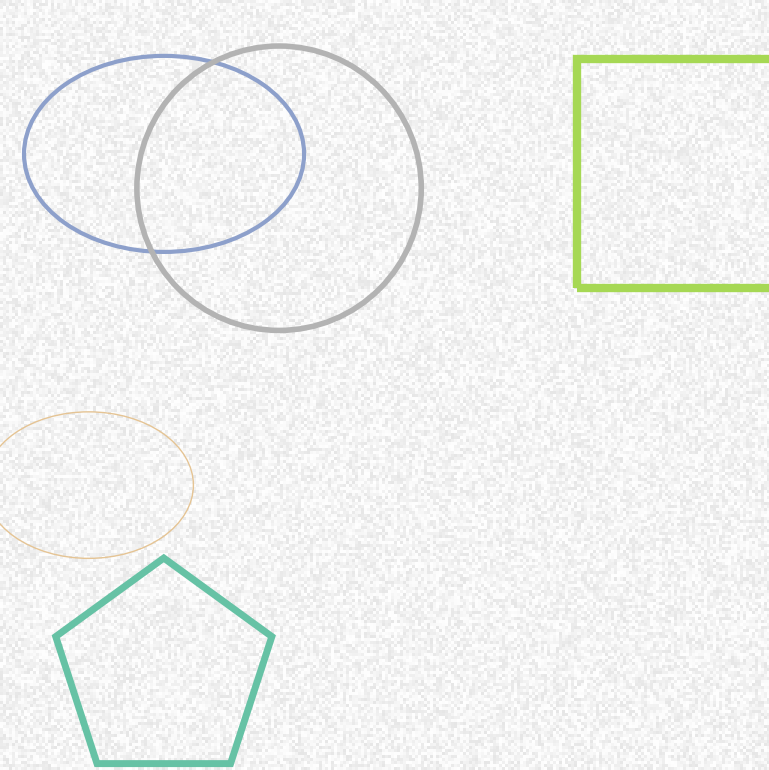[{"shape": "pentagon", "thickness": 2.5, "radius": 0.74, "center": [0.213, 0.128]}, {"shape": "oval", "thickness": 1.5, "radius": 0.91, "center": [0.213, 0.8]}, {"shape": "square", "thickness": 3, "radius": 0.74, "center": [0.898, 0.775]}, {"shape": "oval", "thickness": 0.5, "radius": 0.68, "center": [0.115, 0.37]}, {"shape": "circle", "thickness": 2, "radius": 0.92, "center": [0.362, 0.756]}]